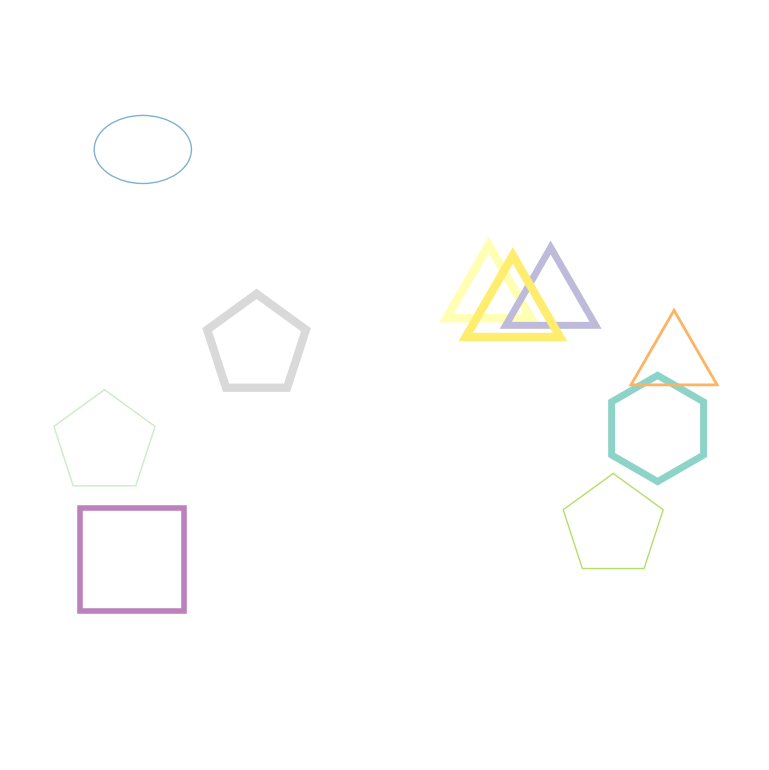[{"shape": "hexagon", "thickness": 2.5, "radius": 0.34, "center": [0.854, 0.444]}, {"shape": "triangle", "thickness": 3, "radius": 0.32, "center": [0.635, 0.618]}, {"shape": "triangle", "thickness": 2.5, "radius": 0.34, "center": [0.715, 0.611]}, {"shape": "oval", "thickness": 0.5, "radius": 0.32, "center": [0.185, 0.806]}, {"shape": "triangle", "thickness": 1, "radius": 0.32, "center": [0.875, 0.532]}, {"shape": "pentagon", "thickness": 0.5, "radius": 0.34, "center": [0.796, 0.317]}, {"shape": "pentagon", "thickness": 3, "radius": 0.34, "center": [0.333, 0.551]}, {"shape": "square", "thickness": 2, "radius": 0.34, "center": [0.172, 0.273]}, {"shape": "pentagon", "thickness": 0.5, "radius": 0.35, "center": [0.136, 0.425]}, {"shape": "triangle", "thickness": 3, "radius": 0.35, "center": [0.666, 0.598]}]